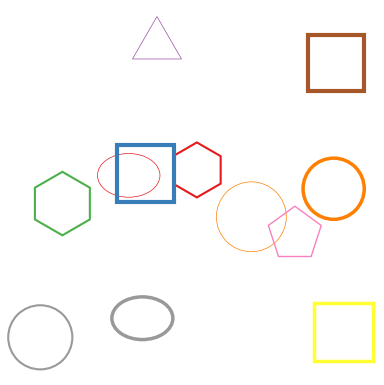[{"shape": "oval", "thickness": 0.5, "radius": 0.41, "center": [0.334, 0.545]}, {"shape": "hexagon", "thickness": 1.5, "radius": 0.36, "center": [0.511, 0.559]}, {"shape": "square", "thickness": 3, "radius": 0.37, "center": [0.378, 0.549]}, {"shape": "hexagon", "thickness": 1.5, "radius": 0.41, "center": [0.162, 0.471]}, {"shape": "triangle", "thickness": 0.5, "radius": 0.37, "center": [0.408, 0.884]}, {"shape": "circle", "thickness": 2.5, "radius": 0.4, "center": [0.867, 0.51]}, {"shape": "circle", "thickness": 0.5, "radius": 0.45, "center": [0.653, 0.437]}, {"shape": "square", "thickness": 2.5, "radius": 0.38, "center": [0.893, 0.137]}, {"shape": "square", "thickness": 3, "radius": 0.36, "center": [0.872, 0.836]}, {"shape": "pentagon", "thickness": 1, "radius": 0.36, "center": [0.766, 0.392]}, {"shape": "oval", "thickness": 2.5, "radius": 0.4, "center": [0.37, 0.173]}, {"shape": "circle", "thickness": 1.5, "radius": 0.42, "center": [0.105, 0.124]}]